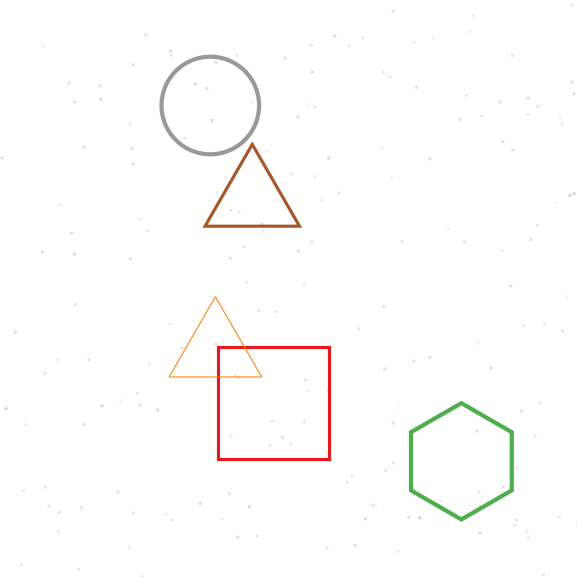[{"shape": "square", "thickness": 1.5, "radius": 0.48, "center": [0.473, 0.301]}, {"shape": "hexagon", "thickness": 2, "radius": 0.5, "center": [0.799, 0.2]}, {"shape": "triangle", "thickness": 0.5, "radius": 0.46, "center": [0.373, 0.393]}, {"shape": "triangle", "thickness": 1.5, "radius": 0.47, "center": [0.437, 0.655]}, {"shape": "circle", "thickness": 2, "radius": 0.42, "center": [0.364, 0.816]}]